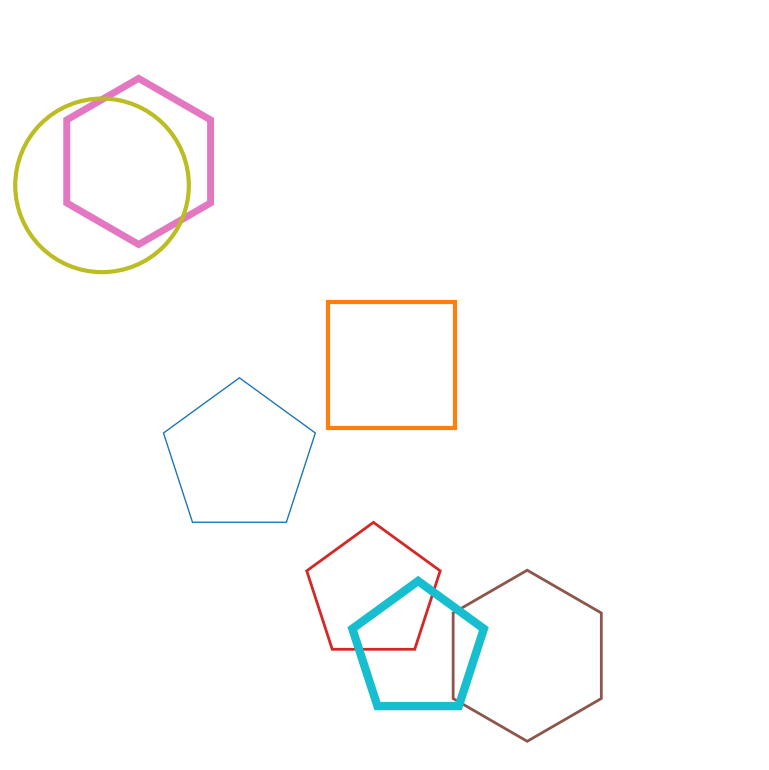[{"shape": "pentagon", "thickness": 0.5, "radius": 0.52, "center": [0.311, 0.406]}, {"shape": "square", "thickness": 1.5, "radius": 0.41, "center": [0.508, 0.526]}, {"shape": "pentagon", "thickness": 1, "radius": 0.46, "center": [0.485, 0.23]}, {"shape": "hexagon", "thickness": 1, "radius": 0.56, "center": [0.685, 0.148]}, {"shape": "hexagon", "thickness": 2.5, "radius": 0.54, "center": [0.18, 0.79]}, {"shape": "circle", "thickness": 1.5, "radius": 0.56, "center": [0.133, 0.759]}, {"shape": "pentagon", "thickness": 3, "radius": 0.45, "center": [0.543, 0.156]}]